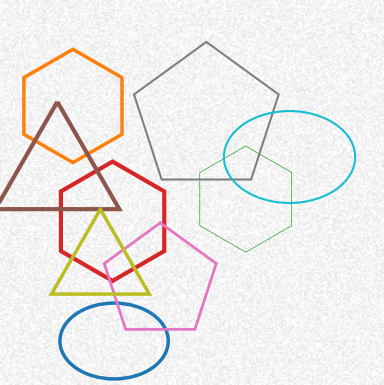[{"shape": "oval", "thickness": 2.5, "radius": 0.7, "center": [0.296, 0.114]}, {"shape": "hexagon", "thickness": 2.5, "radius": 0.74, "center": [0.189, 0.725]}, {"shape": "hexagon", "thickness": 0.5, "radius": 0.69, "center": [0.638, 0.483]}, {"shape": "hexagon", "thickness": 3, "radius": 0.77, "center": [0.292, 0.425]}, {"shape": "triangle", "thickness": 3, "radius": 0.93, "center": [0.149, 0.55]}, {"shape": "pentagon", "thickness": 2, "radius": 0.76, "center": [0.416, 0.268]}, {"shape": "pentagon", "thickness": 1.5, "radius": 0.99, "center": [0.536, 0.694]}, {"shape": "triangle", "thickness": 2.5, "radius": 0.73, "center": [0.261, 0.31]}, {"shape": "oval", "thickness": 1.5, "radius": 0.85, "center": [0.752, 0.592]}]